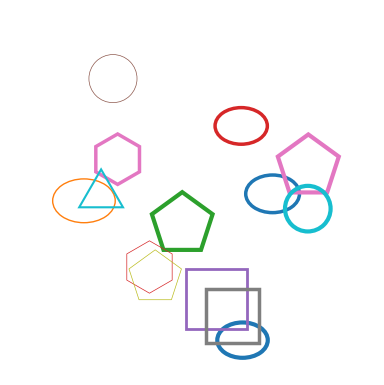[{"shape": "oval", "thickness": 2.5, "radius": 0.35, "center": [0.708, 0.497]}, {"shape": "oval", "thickness": 3, "radius": 0.33, "center": [0.63, 0.117]}, {"shape": "oval", "thickness": 1, "radius": 0.41, "center": [0.218, 0.478]}, {"shape": "pentagon", "thickness": 3, "radius": 0.41, "center": [0.473, 0.418]}, {"shape": "hexagon", "thickness": 0.5, "radius": 0.34, "center": [0.388, 0.306]}, {"shape": "oval", "thickness": 2.5, "radius": 0.34, "center": [0.626, 0.673]}, {"shape": "square", "thickness": 2, "radius": 0.39, "center": [0.562, 0.223]}, {"shape": "circle", "thickness": 0.5, "radius": 0.31, "center": [0.293, 0.796]}, {"shape": "hexagon", "thickness": 2.5, "radius": 0.33, "center": [0.306, 0.586]}, {"shape": "pentagon", "thickness": 3, "radius": 0.42, "center": [0.801, 0.568]}, {"shape": "square", "thickness": 2.5, "radius": 0.35, "center": [0.603, 0.179]}, {"shape": "pentagon", "thickness": 0.5, "radius": 0.36, "center": [0.403, 0.279]}, {"shape": "circle", "thickness": 3, "radius": 0.3, "center": [0.799, 0.458]}, {"shape": "triangle", "thickness": 1.5, "radius": 0.33, "center": [0.263, 0.494]}]